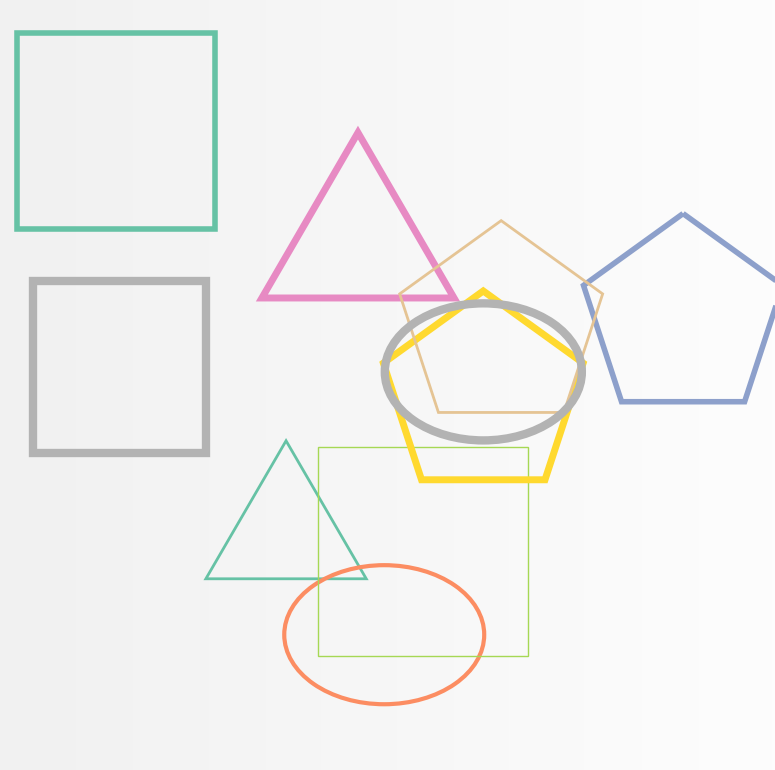[{"shape": "square", "thickness": 2, "radius": 0.64, "center": [0.149, 0.83]}, {"shape": "triangle", "thickness": 1, "radius": 0.6, "center": [0.369, 0.308]}, {"shape": "oval", "thickness": 1.5, "radius": 0.65, "center": [0.496, 0.176]}, {"shape": "pentagon", "thickness": 2, "radius": 0.68, "center": [0.881, 0.588]}, {"shape": "triangle", "thickness": 2.5, "radius": 0.72, "center": [0.462, 0.685]}, {"shape": "square", "thickness": 0.5, "radius": 0.68, "center": [0.546, 0.284]}, {"shape": "pentagon", "thickness": 2.5, "radius": 0.68, "center": [0.624, 0.487]}, {"shape": "pentagon", "thickness": 1, "radius": 0.69, "center": [0.647, 0.576]}, {"shape": "oval", "thickness": 3, "radius": 0.64, "center": [0.624, 0.517]}, {"shape": "square", "thickness": 3, "radius": 0.56, "center": [0.154, 0.524]}]